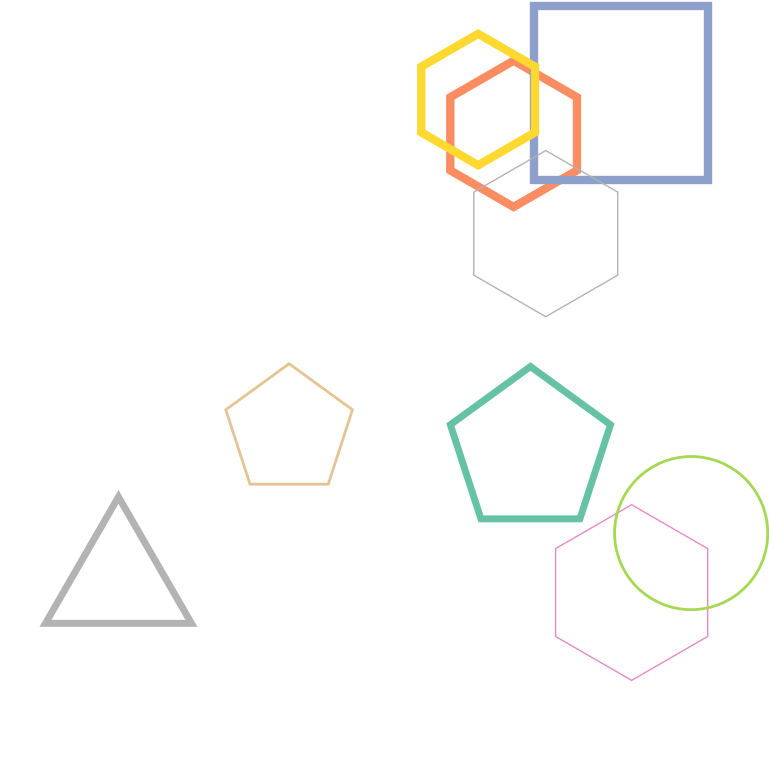[{"shape": "pentagon", "thickness": 2.5, "radius": 0.55, "center": [0.689, 0.415]}, {"shape": "hexagon", "thickness": 3, "radius": 0.47, "center": [0.667, 0.826]}, {"shape": "square", "thickness": 3, "radius": 0.57, "center": [0.806, 0.879]}, {"shape": "hexagon", "thickness": 0.5, "radius": 0.57, "center": [0.82, 0.23]}, {"shape": "circle", "thickness": 1, "radius": 0.5, "center": [0.898, 0.308]}, {"shape": "hexagon", "thickness": 3, "radius": 0.43, "center": [0.621, 0.871]}, {"shape": "pentagon", "thickness": 1, "radius": 0.43, "center": [0.375, 0.441]}, {"shape": "triangle", "thickness": 2.5, "radius": 0.55, "center": [0.154, 0.245]}, {"shape": "hexagon", "thickness": 0.5, "radius": 0.54, "center": [0.709, 0.697]}]